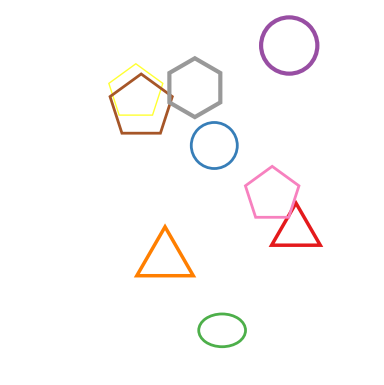[{"shape": "triangle", "thickness": 2.5, "radius": 0.36, "center": [0.769, 0.4]}, {"shape": "circle", "thickness": 2, "radius": 0.3, "center": [0.557, 0.622]}, {"shape": "oval", "thickness": 2, "radius": 0.3, "center": [0.577, 0.142]}, {"shape": "circle", "thickness": 3, "radius": 0.37, "center": [0.751, 0.882]}, {"shape": "triangle", "thickness": 2.5, "radius": 0.42, "center": [0.429, 0.326]}, {"shape": "pentagon", "thickness": 1, "radius": 0.37, "center": [0.353, 0.761]}, {"shape": "pentagon", "thickness": 2, "radius": 0.43, "center": [0.367, 0.723]}, {"shape": "pentagon", "thickness": 2, "radius": 0.37, "center": [0.707, 0.495]}, {"shape": "hexagon", "thickness": 3, "radius": 0.38, "center": [0.506, 0.772]}]